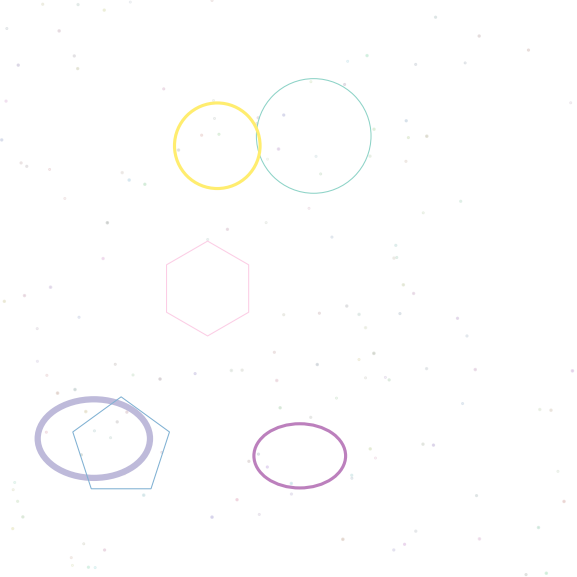[{"shape": "circle", "thickness": 0.5, "radius": 0.5, "center": [0.543, 0.764]}, {"shape": "oval", "thickness": 3, "radius": 0.49, "center": [0.162, 0.24]}, {"shape": "pentagon", "thickness": 0.5, "radius": 0.44, "center": [0.21, 0.224]}, {"shape": "hexagon", "thickness": 0.5, "radius": 0.41, "center": [0.359, 0.5]}, {"shape": "oval", "thickness": 1.5, "radius": 0.4, "center": [0.519, 0.21]}, {"shape": "circle", "thickness": 1.5, "radius": 0.37, "center": [0.376, 0.747]}]